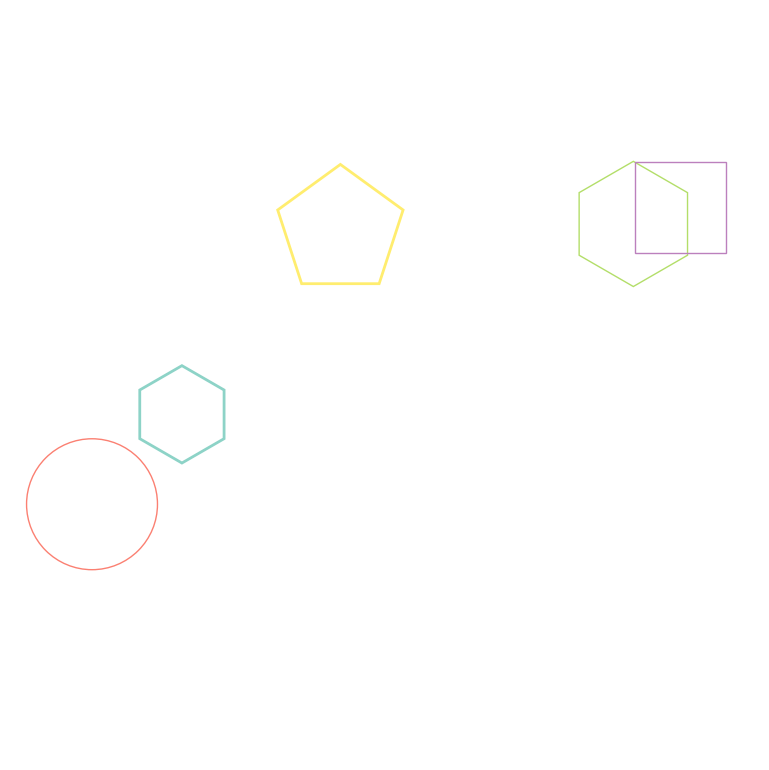[{"shape": "hexagon", "thickness": 1, "radius": 0.32, "center": [0.236, 0.462]}, {"shape": "circle", "thickness": 0.5, "radius": 0.43, "center": [0.12, 0.345]}, {"shape": "hexagon", "thickness": 0.5, "radius": 0.41, "center": [0.823, 0.709]}, {"shape": "square", "thickness": 0.5, "radius": 0.29, "center": [0.884, 0.73]}, {"shape": "pentagon", "thickness": 1, "radius": 0.43, "center": [0.442, 0.701]}]